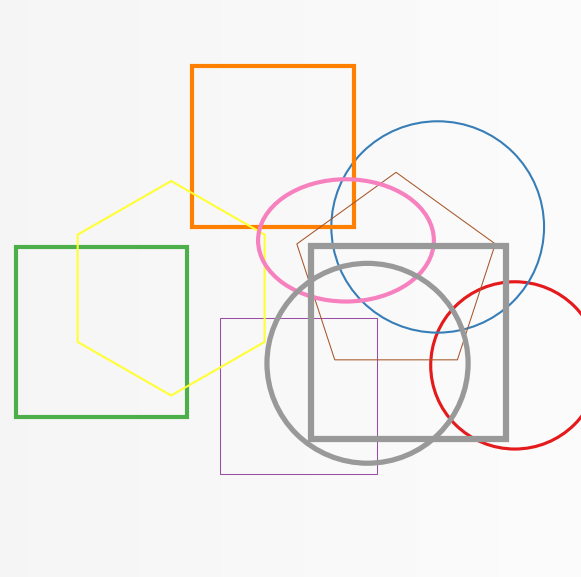[{"shape": "circle", "thickness": 1.5, "radius": 0.72, "center": [0.886, 0.366]}, {"shape": "circle", "thickness": 1, "radius": 0.91, "center": [0.753, 0.606]}, {"shape": "square", "thickness": 2, "radius": 0.74, "center": [0.175, 0.425]}, {"shape": "square", "thickness": 0.5, "radius": 0.67, "center": [0.513, 0.314]}, {"shape": "square", "thickness": 2, "radius": 0.7, "center": [0.47, 0.745]}, {"shape": "hexagon", "thickness": 1, "radius": 0.93, "center": [0.294, 0.5]}, {"shape": "pentagon", "thickness": 0.5, "radius": 0.9, "center": [0.681, 0.521]}, {"shape": "oval", "thickness": 2, "radius": 0.76, "center": [0.595, 0.583]}, {"shape": "square", "thickness": 3, "radius": 0.84, "center": [0.703, 0.406]}, {"shape": "circle", "thickness": 2.5, "radius": 0.87, "center": [0.632, 0.37]}]